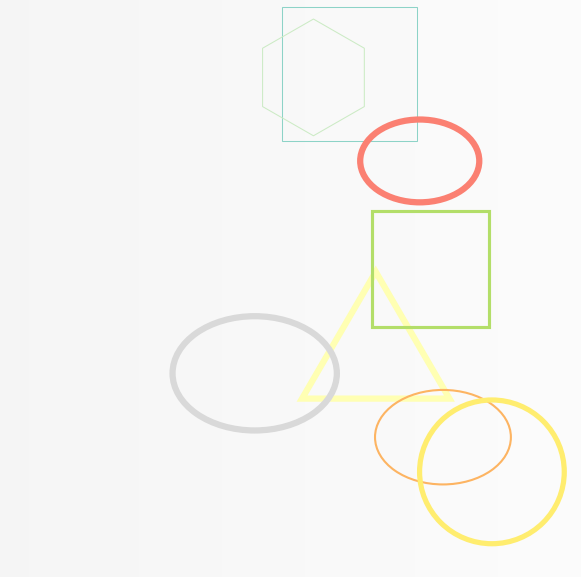[{"shape": "square", "thickness": 0.5, "radius": 0.58, "center": [0.601, 0.872]}, {"shape": "triangle", "thickness": 3, "radius": 0.73, "center": [0.646, 0.382]}, {"shape": "oval", "thickness": 3, "radius": 0.51, "center": [0.722, 0.72]}, {"shape": "oval", "thickness": 1, "radius": 0.58, "center": [0.762, 0.242]}, {"shape": "square", "thickness": 1.5, "radius": 0.51, "center": [0.741, 0.533]}, {"shape": "oval", "thickness": 3, "radius": 0.71, "center": [0.438, 0.353]}, {"shape": "hexagon", "thickness": 0.5, "radius": 0.51, "center": [0.539, 0.865]}, {"shape": "circle", "thickness": 2.5, "radius": 0.62, "center": [0.846, 0.182]}]